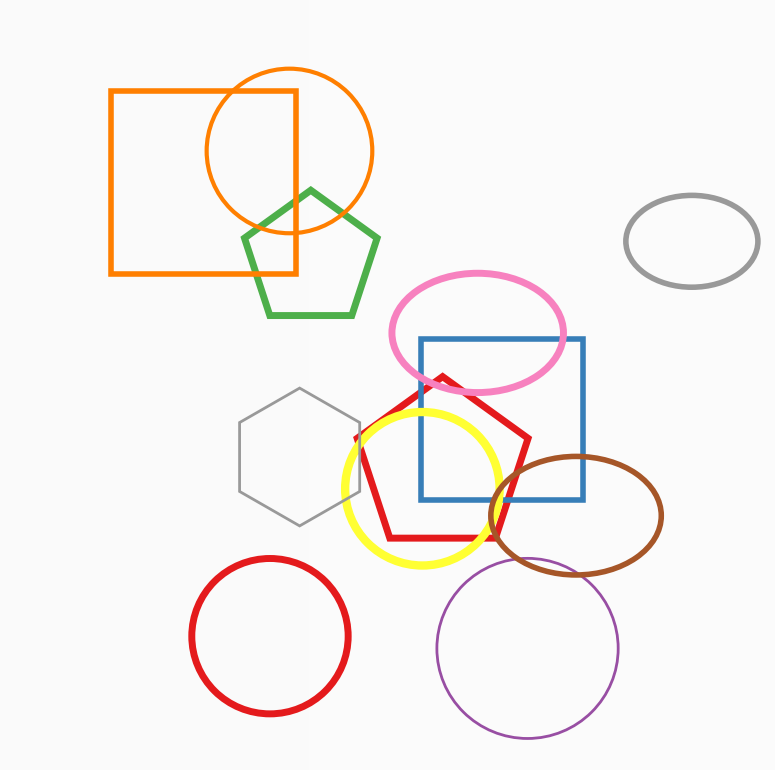[{"shape": "pentagon", "thickness": 2.5, "radius": 0.58, "center": [0.571, 0.395]}, {"shape": "circle", "thickness": 2.5, "radius": 0.5, "center": [0.348, 0.174]}, {"shape": "square", "thickness": 2, "radius": 0.52, "center": [0.648, 0.456]}, {"shape": "pentagon", "thickness": 2.5, "radius": 0.45, "center": [0.401, 0.663]}, {"shape": "circle", "thickness": 1, "radius": 0.58, "center": [0.681, 0.158]}, {"shape": "circle", "thickness": 1.5, "radius": 0.53, "center": [0.374, 0.804]}, {"shape": "square", "thickness": 2, "radius": 0.6, "center": [0.263, 0.763]}, {"shape": "circle", "thickness": 3, "radius": 0.5, "center": [0.545, 0.365]}, {"shape": "oval", "thickness": 2, "radius": 0.55, "center": [0.743, 0.33]}, {"shape": "oval", "thickness": 2.5, "radius": 0.55, "center": [0.616, 0.568]}, {"shape": "hexagon", "thickness": 1, "radius": 0.45, "center": [0.387, 0.406]}, {"shape": "oval", "thickness": 2, "radius": 0.43, "center": [0.893, 0.687]}]